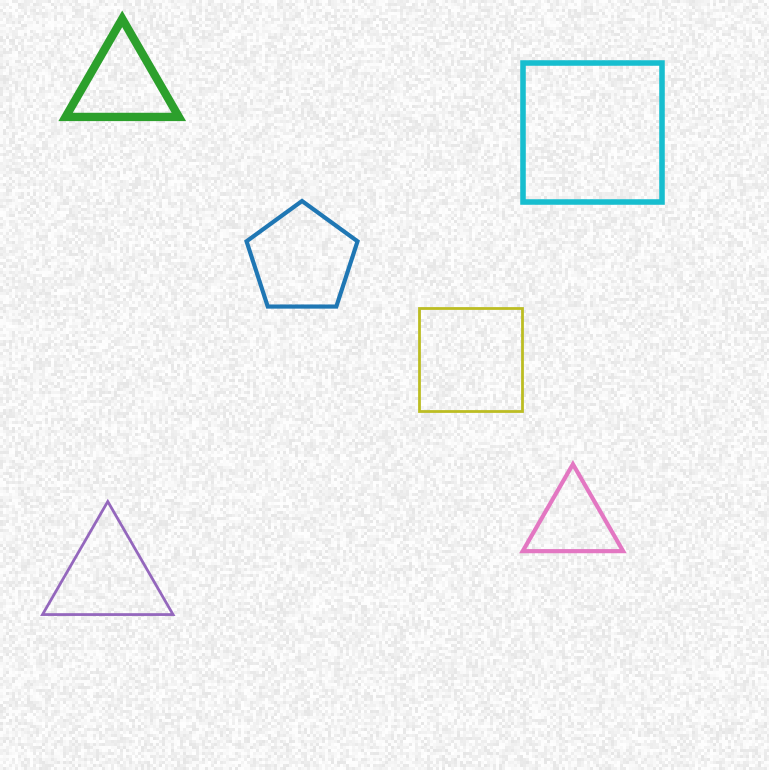[{"shape": "pentagon", "thickness": 1.5, "radius": 0.38, "center": [0.392, 0.663]}, {"shape": "triangle", "thickness": 3, "radius": 0.42, "center": [0.159, 0.891]}, {"shape": "triangle", "thickness": 1, "radius": 0.49, "center": [0.14, 0.251]}, {"shape": "triangle", "thickness": 1.5, "radius": 0.38, "center": [0.744, 0.322]}, {"shape": "square", "thickness": 1, "radius": 0.34, "center": [0.611, 0.533]}, {"shape": "square", "thickness": 2, "radius": 0.45, "center": [0.769, 0.828]}]